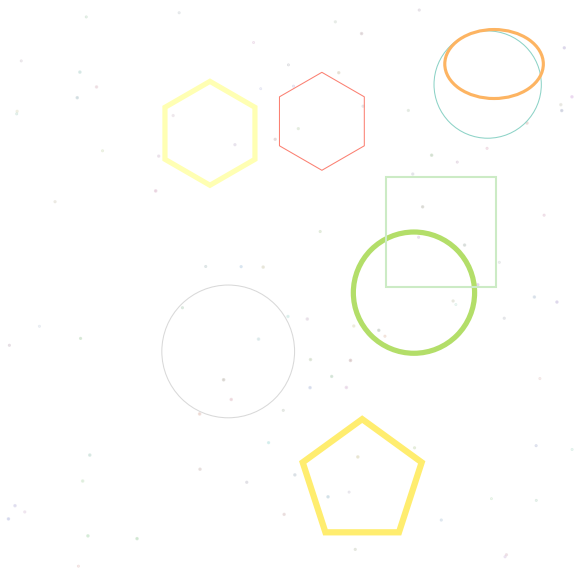[{"shape": "circle", "thickness": 0.5, "radius": 0.46, "center": [0.844, 0.853]}, {"shape": "hexagon", "thickness": 2.5, "radius": 0.45, "center": [0.364, 0.768]}, {"shape": "hexagon", "thickness": 0.5, "radius": 0.42, "center": [0.557, 0.789]}, {"shape": "oval", "thickness": 1.5, "radius": 0.43, "center": [0.856, 0.888]}, {"shape": "circle", "thickness": 2.5, "radius": 0.52, "center": [0.717, 0.492]}, {"shape": "circle", "thickness": 0.5, "radius": 0.57, "center": [0.395, 0.391]}, {"shape": "square", "thickness": 1, "radius": 0.48, "center": [0.763, 0.597]}, {"shape": "pentagon", "thickness": 3, "radius": 0.54, "center": [0.627, 0.165]}]